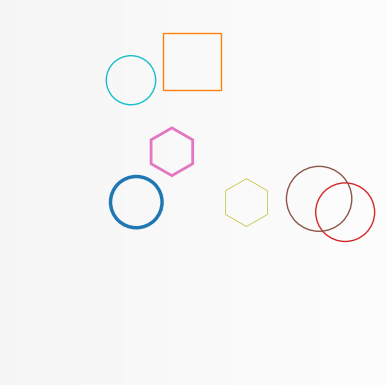[{"shape": "circle", "thickness": 2.5, "radius": 0.33, "center": [0.352, 0.475]}, {"shape": "square", "thickness": 1, "radius": 0.37, "center": [0.495, 0.84]}, {"shape": "circle", "thickness": 1, "radius": 0.38, "center": [0.891, 0.449]}, {"shape": "circle", "thickness": 1, "radius": 0.42, "center": [0.824, 0.484]}, {"shape": "hexagon", "thickness": 2, "radius": 0.31, "center": [0.444, 0.606]}, {"shape": "hexagon", "thickness": 0.5, "radius": 0.31, "center": [0.636, 0.474]}, {"shape": "circle", "thickness": 1, "radius": 0.32, "center": [0.338, 0.792]}]